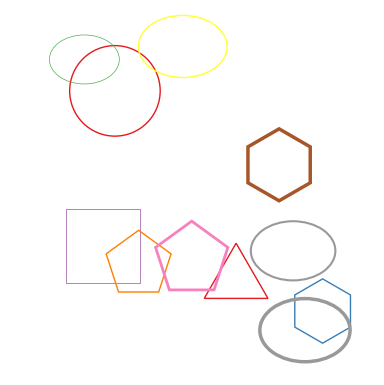[{"shape": "circle", "thickness": 1, "radius": 0.59, "center": [0.299, 0.764]}, {"shape": "triangle", "thickness": 1, "radius": 0.48, "center": [0.613, 0.273]}, {"shape": "hexagon", "thickness": 1, "radius": 0.42, "center": [0.838, 0.192]}, {"shape": "oval", "thickness": 0.5, "radius": 0.45, "center": [0.219, 0.846]}, {"shape": "square", "thickness": 0.5, "radius": 0.48, "center": [0.267, 0.361]}, {"shape": "pentagon", "thickness": 1, "radius": 0.44, "center": [0.36, 0.313]}, {"shape": "oval", "thickness": 1, "radius": 0.58, "center": [0.475, 0.879]}, {"shape": "hexagon", "thickness": 2.5, "radius": 0.47, "center": [0.725, 0.572]}, {"shape": "pentagon", "thickness": 2, "radius": 0.49, "center": [0.498, 0.327]}, {"shape": "oval", "thickness": 1.5, "radius": 0.55, "center": [0.761, 0.349]}, {"shape": "oval", "thickness": 2.5, "radius": 0.59, "center": [0.792, 0.142]}]